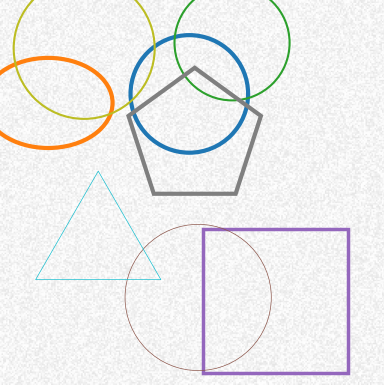[{"shape": "circle", "thickness": 3, "radius": 0.76, "center": [0.492, 0.756]}, {"shape": "oval", "thickness": 3, "radius": 0.84, "center": [0.125, 0.733]}, {"shape": "circle", "thickness": 1.5, "radius": 0.75, "center": [0.603, 0.889]}, {"shape": "square", "thickness": 2.5, "radius": 0.94, "center": [0.715, 0.218]}, {"shape": "circle", "thickness": 0.5, "radius": 0.95, "center": [0.515, 0.227]}, {"shape": "pentagon", "thickness": 3, "radius": 0.9, "center": [0.506, 0.643]}, {"shape": "circle", "thickness": 1.5, "radius": 0.92, "center": [0.219, 0.874]}, {"shape": "triangle", "thickness": 0.5, "radius": 0.94, "center": [0.255, 0.368]}]